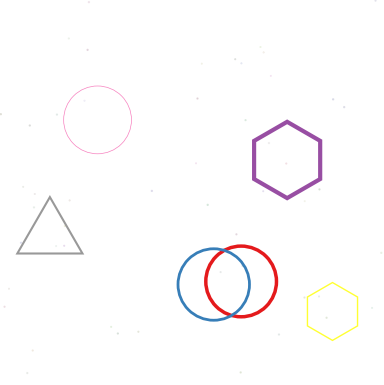[{"shape": "circle", "thickness": 2.5, "radius": 0.46, "center": [0.626, 0.269]}, {"shape": "circle", "thickness": 2, "radius": 0.46, "center": [0.555, 0.261]}, {"shape": "hexagon", "thickness": 3, "radius": 0.5, "center": [0.746, 0.585]}, {"shape": "hexagon", "thickness": 1, "radius": 0.38, "center": [0.864, 0.191]}, {"shape": "circle", "thickness": 0.5, "radius": 0.44, "center": [0.253, 0.689]}, {"shape": "triangle", "thickness": 1.5, "radius": 0.49, "center": [0.13, 0.39]}]